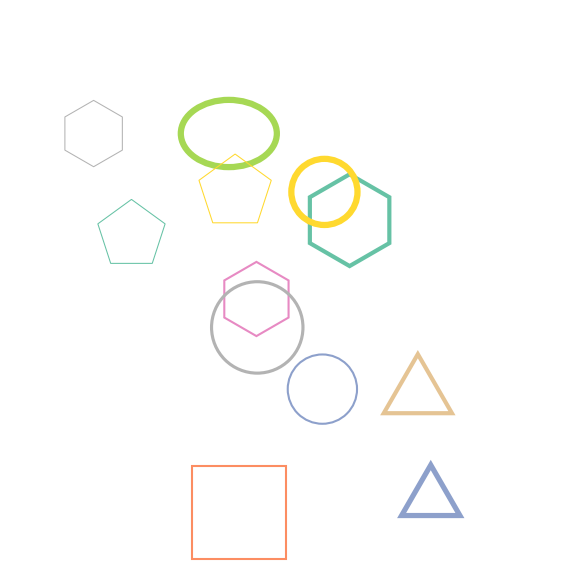[{"shape": "pentagon", "thickness": 0.5, "radius": 0.31, "center": [0.228, 0.593]}, {"shape": "hexagon", "thickness": 2, "radius": 0.4, "center": [0.605, 0.618]}, {"shape": "square", "thickness": 1, "radius": 0.41, "center": [0.414, 0.111]}, {"shape": "circle", "thickness": 1, "radius": 0.3, "center": [0.558, 0.325]}, {"shape": "triangle", "thickness": 2.5, "radius": 0.29, "center": [0.746, 0.136]}, {"shape": "hexagon", "thickness": 1, "radius": 0.32, "center": [0.444, 0.481]}, {"shape": "oval", "thickness": 3, "radius": 0.42, "center": [0.396, 0.768]}, {"shape": "circle", "thickness": 3, "radius": 0.29, "center": [0.562, 0.667]}, {"shape": "pentagon", "thickness": 0.5, "radius": 0.33, "center": [0.407, 0.667]}, {"shape": "triangle", "thickness": 2, "radius": 0.34, "center": [0.724, 0.318]}, {"shape": "circle", "thickness": 1.5, "radius": 0.4, "center": [0.445, 0.432]}, {"shape": "hexagon", "thickness": 0.5, "radius": 0.29, "center": [0.162, 0.768]}]